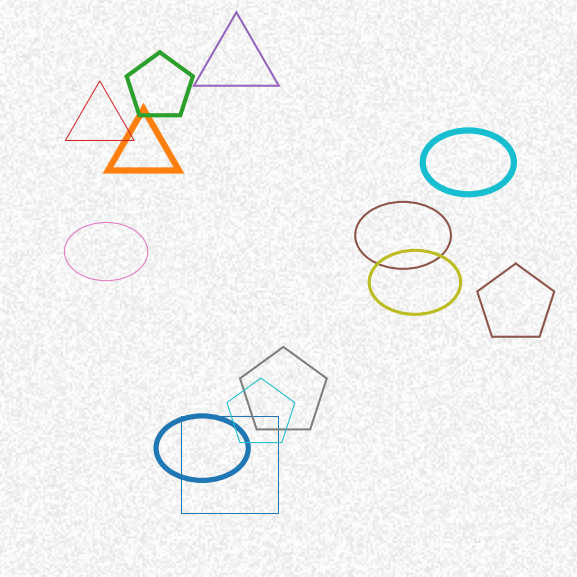[{"shape": "oval", "thickness": 2.5, "radius": 0.4, "center": [0.35, 0.223]}, {"shape": "square", "thickness": 0.5, "radius": 0.42, "center": [0.397, 0.194]}, {"shape": "triangle", "thickness": 3, "radius": 0.35, "center": [0.248, 0.739]}, {"shape": "pentagon", "thickness": 2, "radius": 0.3, "center": [0.277, 0.848]}, {"shape": "triangle", "thickness": 0.5, "radius": 0.34, "center": [0.173, 0.79]}, {"shape": "triangle", "thickness": 1, "radius": 0.42, "center": [0.409, 0.893]}, {"shape": "pentagon", "thickness": 1, "radius": 0.35, "center": [0.893, 0.473]}, {"shape": "oval", "thickness": 1, "radius": 0.41, "center": [0.698, 0.592]}, {"shape": "oval", "thickness": 0.5, "radius": 0.36, "center": [0.184, 0.563]}, {"shape": "pentagon", "thickness": 1, "radius": 0.39, "center": [0.491, 0.319]}, {"shape": "oval", "thickness": 1.5, "radius": 0.4, "center": [0.718, 0.51]}, {"shape": "oval", "thickness": 3, "radius": 0.39, "center": [0.811, 0.718]}, {"shape": "pentagon", "thickness": 0.5, "radius": 0.31, "center": [0.452, 0.283]}]